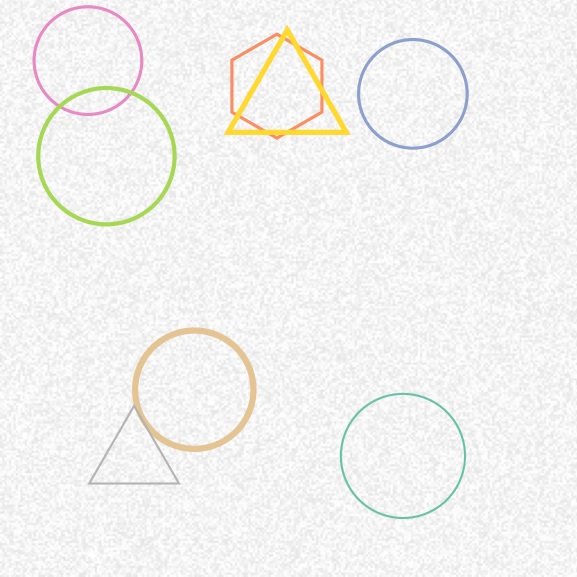[{"shape": "circle", "thickness": 1, "radius": 0.54, "center": [0.698, 0.21]}, {"shape": "hexagon", "thickness": 1.5, "radius": 0.45, "center": [0.48, 0.85]}, {"shape": "circle", "thickness": 1.5, "radius": 0.47, "center": [0.715, 0.837]}, {"shape": "circle", "thickness": 1.5, "radius": 0.47, "center": [0.152, 0.894]}, {"shape": "circle", "thickness": 2, "radius": 0.59, "center": [0.184, 0.729]}, {"shape": "triangle", "thickness": 2.5, "radius": 0.59, "center": [0.497, 0.829]}, {"shape": "circle", "thickness": 3, "radius": 0.51, "center": [0.336, 0.324]}, {"shape": "triangle", "thickness": 1, "radius": 0.45, "center": [0.232, 0.207]}]